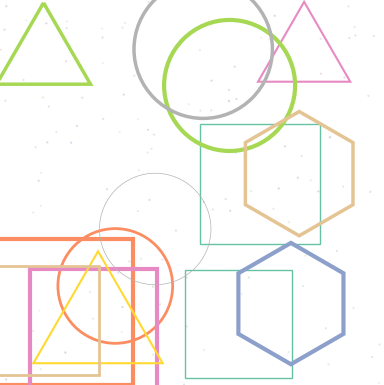[{"shape": "square", "thickness": 1, "radius": 0.7, "center": [0.619, 0.158]}, {"shape": "square", "thickness": 1, "radius": 0.78, "center": [0.674, 0.521]}, {"shape": "circle", "thickness": 2, "radius": 0.74, "center": [0.299, 0.257]}, {"shape": "square", "thickness": 3, "radius": 0.95, "center": [0.154, 0.19]}, {"shape": "hexagon", "thickness": 3, "radius": 0.79, "center": [0.756, 0.211]}, {"shape": "square", "thickness": 3, "radius": 0.82, "center": [0.242, 0.137]}, {"shape": "triangle", "thickness": 1.5, "radius": 0.69, "center": [0.79, 0.857]}, {"shape": "circle", "thickness": 3, "radius": 0.85, "center": [0.596, 0.778]}, {"shape": "triangle", "thickness": 2.5, "radius": 0.7, "center": [0.113, 0.852]}, {"shape": "triangle", "thickness": 1.5, "radius": 0.97, "center": [0.255, 0.153]}, {"shape": "square", "thickness": 2, "radius": 0.71, "center": [0.114, 0.167]}, {"shape": "hexagon", "thickness": 2.5, "radius": 0.81, "center": [0.777, 0.549]}, {"shape": "circle", "thickness": 2.5, "radius": 0.9, "center": [0.528, 0.872]}, {"shape": "circle", "thickness": 0.5, "radius": 0.72, "center": [0.403, 0.405]}]